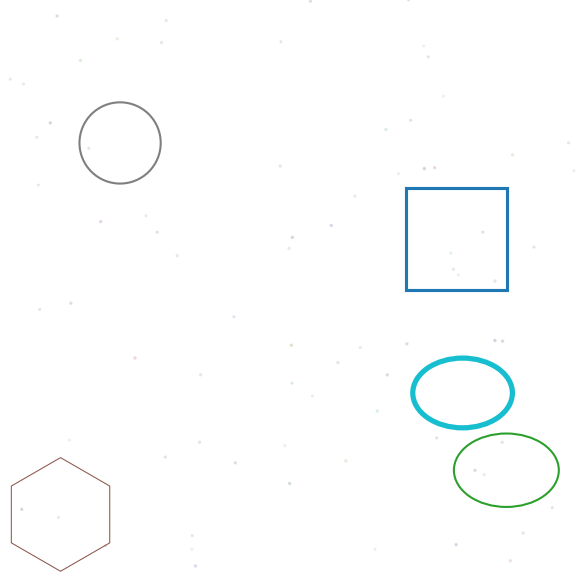[{"shape": "square", "thickness": 1.5, "radius": 0.44, "center": [0.791, 0.586]}, {"shape": "oval", "thickness": 1, "radius": 0.45, "center": [0.877, 0.185]}, {"shape": "hexagon", "thickness": 0.5, "radius": 0.49, "center": [0.105, 0.108]}, {"shape": "circle", "thickness": 1, "radius": 0.35, "center": [0.208, 0.752]}, {"shape": "oval", "thickness": 2.5, "radius": 0.43, "center": [0.801, 0.319]}]